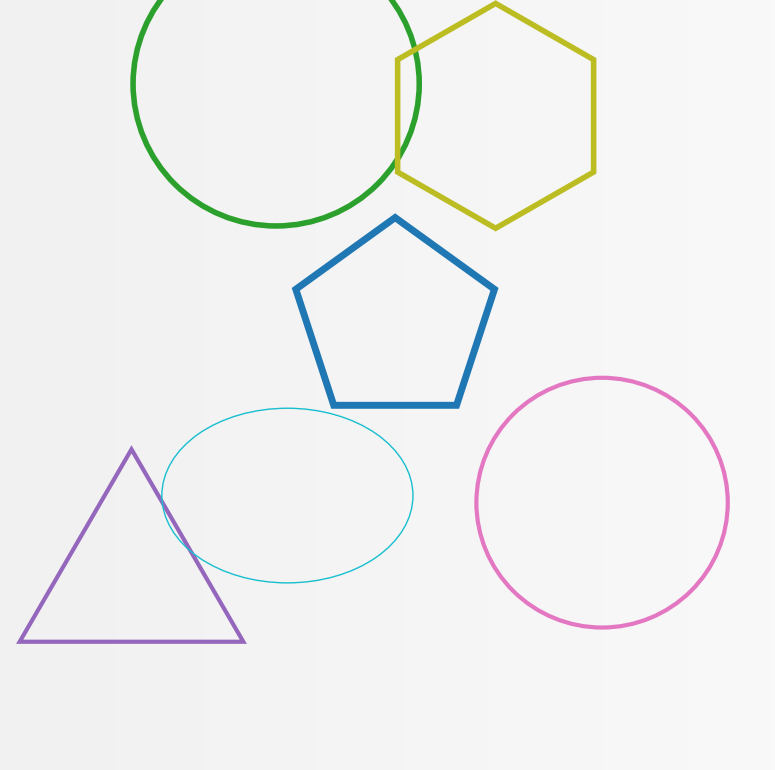[{"shape": "pentagon", "thickness": 2.5, "radius": 0.67, "center": [0.51, 0.583]}, {"shape": "circle", "thickness": 2, "radius": 0.92, "center": [0.356, 0.891]}, {"shape": "triangle", "thickness": 1.5, "radius": 0.83, "center": [0.17, 0.25]}, {"shape": "circle", "thickness": 1.5, "radius": 0.81, "center": [0.777, 0.347]}, {"shape": "hexagon", "thickness": 2, "radius": 0.73, "center": [0.64, 0.85]}, {"shape": "oval", "thickness": 0.5, "radius": 0.81, "center": [0.371, 0.356]}]